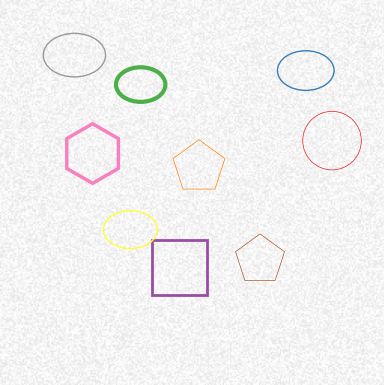[{"shape": "circle", "thickness": 0.5, "radius": 0.38, "center": [0.862, 0.635]}, {"shape": "oval", "thickness": 1, "radius": 0.37, "center": [0.794, 0.817]}, {"shape": "oval", "thickness": 3, "radius": 0.32, "center": [0.365, 0.78]}, {"shape": "square", "thickness": 2, "radius": 0.35, "center": [0.467, 0.305]}, {"shape": "pentagon", "thickness": 0.5, "radius": 0.35, "center": [0.517, 0.566]}, {"shape": "oval", "thickness": 1, "radius": 0.35, "center": [0.339, 0.404]}, {"shape": "pentagon", "thickness": 0.5, "radius": 0.33, "center": [0.675, 0.326]}, {"shape": "hexagon", "thickness": 2.5, "radius": 0.39, "center": [0.24, 0.601]}, {"shape": "oval", "thickness": 1, "radius": 0.4, "center": [0.193, 0.857]}]